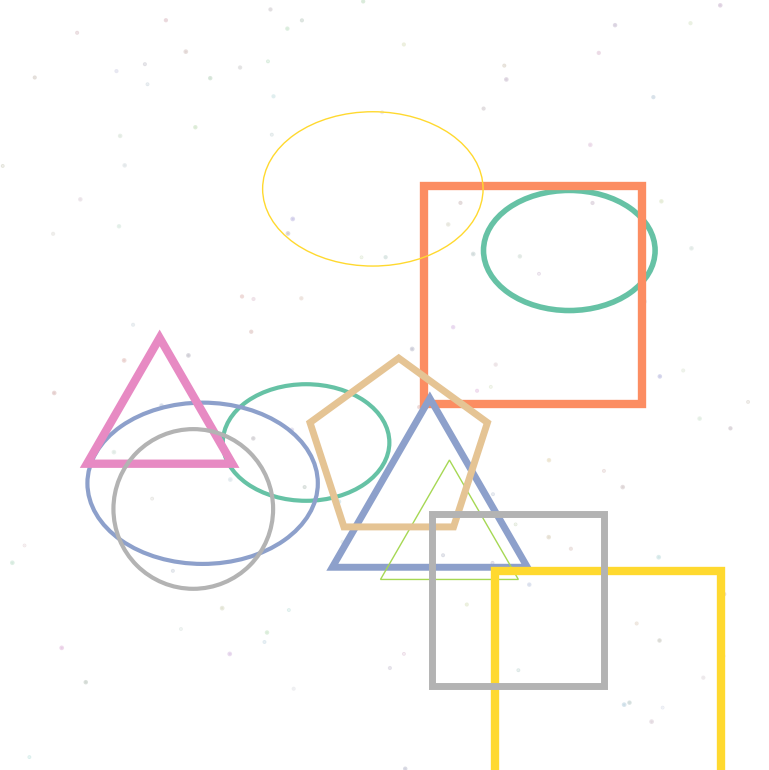[{"shape": "oval", "thickness": 2, "radius": 0.56, "center": [0.739, 0.675]}, {"shape": "oval", "thickness": 1.5, "radius": 0.54, "center": [0.398, 0.425]}, {"shape": "square", "thickness": 3, "radius": 0.71, "center": [0.692, 0.617]}, {"shape": "oval", "thickness": 1.5, "radius": 0.75, "center": [0.263, 0.372]}, {"shape": "triangle", "thickness": 2.5, "radius": 0.73, "center": [0.558, 0.336]}, {"shape": "triangle", "thickness": 3, "radius": 0.54, "center": [0.207, 0.452]}, {"shape": "triangle", "thickness": 0.5, "radius": 0.52, "center": [0.584, 0.299]}, {"shape": "oval", "thickness": 0.5, "radius": 0.72, "center": [0.484, 0.755]}, {"shape": "square", "thickness": 3, "radius": 0.73, "center": [0.79, 0.113]}, {"shape": "pentagon", "thickness": 2.5, "radius": 0.61, "center": [0.518, 0.414]}, {"shape": "square", "thickness": 2.5, "radius": 0.56, "center": [0.673, 0.221]}, {"shape": "circle", "thickness": 1.5, "radius": 0.52, "center": [0.251, 0.339]}]